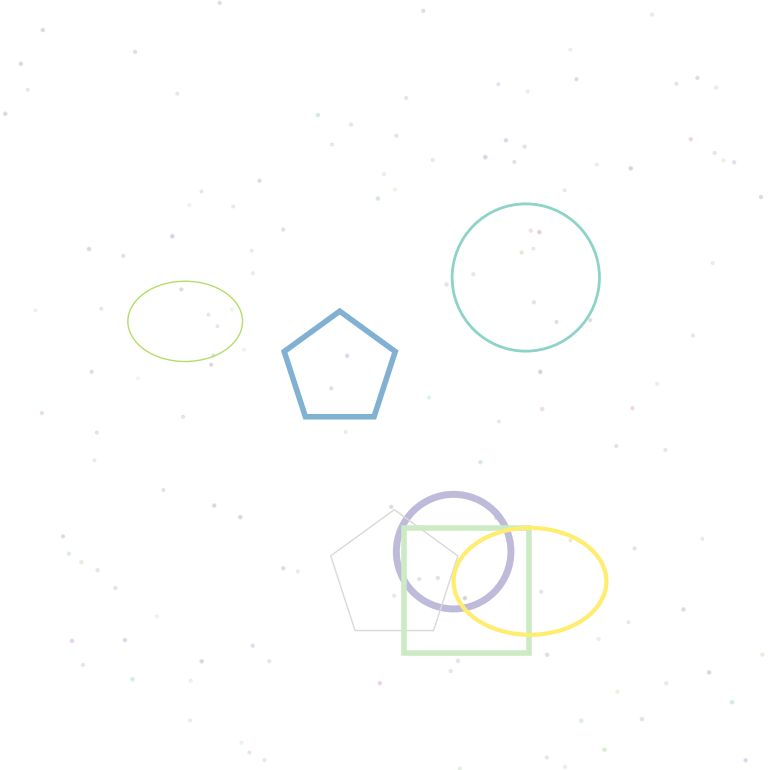[{"shape": "circle", "thickness": 1, "radius": 0.48, "center": [0.683, 0.64]}, {"shape": "circle", "thickness": 2.5, "radius": 0.37, "center": [0.589, 0.284]}, {"shape": "pentagon", "thickness": 2, "radius": 0.38, "center": [0.441, 0.52]}, {"shape": "oval", "thickness": 0.5, "radius": 0.37, "center": [0.241, 0.583]}, {"shape": "pentagon", "thickness": 0.5, "radius": 0.43, "center": [0.512, 0.251]}, {"shape": "square", "thickness": 2, "radius": 0.41, "center": [0.606, 0.233]}, {"shape": "oval", "thickness": 1.5, "radius": 0.5, "center": [0.688, 0.245]}]